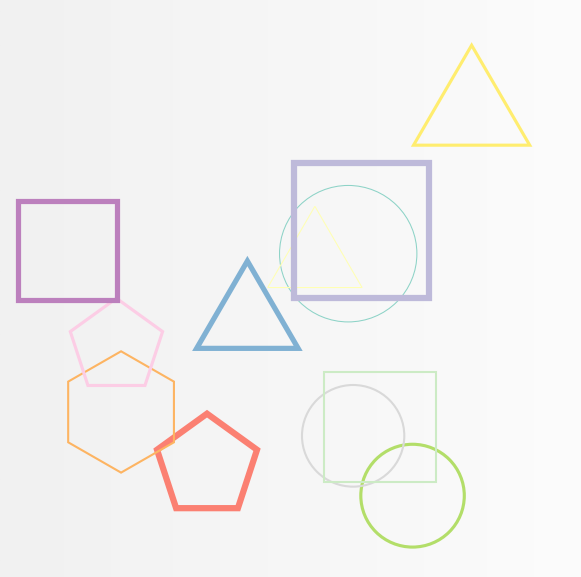[{"shape": "circle", "thickness": 0.5, "radius": 0.59, "center": [0.599, 0.56]}, {"shape": "triangle", "thickness": 0.5, "radius": 0.47, "center": [0.542, 0.548]}, {"shape": "square", "thickness": 3, "radius": 0.58, "center": [0.622, 0.6]}, {"shape": "pentagon", "thickness": 3, "radius": 0.45, "center": [0.356, 0.192]}, {"shape": "triangle", "thickness": 2.5, "radius": 0.5, "center": [0.426, 0.446]}, {"shape": "hexagon", "thickness": 1, "radius": 0.53, "center": [0.208, 0.286]}, {"shape": "circle", "thickness": 1.5, "radius": 0.45, "center": [0.71, 0.141]}, {"shape": "pentagon", "thickness": 1.5, "radius": 0.42, "center": [0.2, 0.399]}, {"shape": "circle", "thickness": 1, "radius": 0.44, "center": [0.608, 0.244]}, {"shape": "square", "thickness": 2.5, "radius": 0.43, "center": [0.116, 0.565]}, {"shape": "square", "thickness": 1, "radius": 0.48, "center": [0.654, 0.259]}, {"shape": "triangle", "thickness": 1.5, "radius": 0.58, "center": [0.811, 0.805]}]